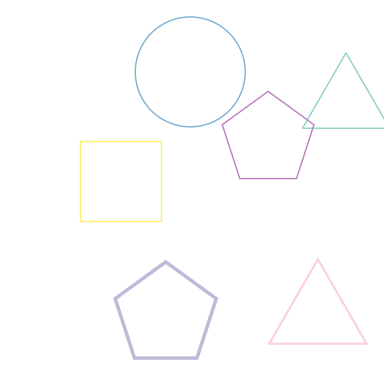[{"shape": "triangle", "thickness": 1, "radius": 0.65, "center": [0.899, 0.732]}, {"shape": "pentagon", "thickness": 2.5, "radius": 0.69, "center": [0.43, 0.182]}, {"shape": "circle", "thickness": 1, "radius": 0.71, "center": [0.494, 0.813]}, {"shape": "triangle", "thickness": 1.5, "radius": 0.73, "center": [0.826, 0.18]}, {"shape": "pentagon", "thickness": 1, "radius": 0.63, "center": [0.696, 0.637]}, {"shape": "square", "thickness": 1, "radius": 0.52, "center": [0.313, 0.53]}]